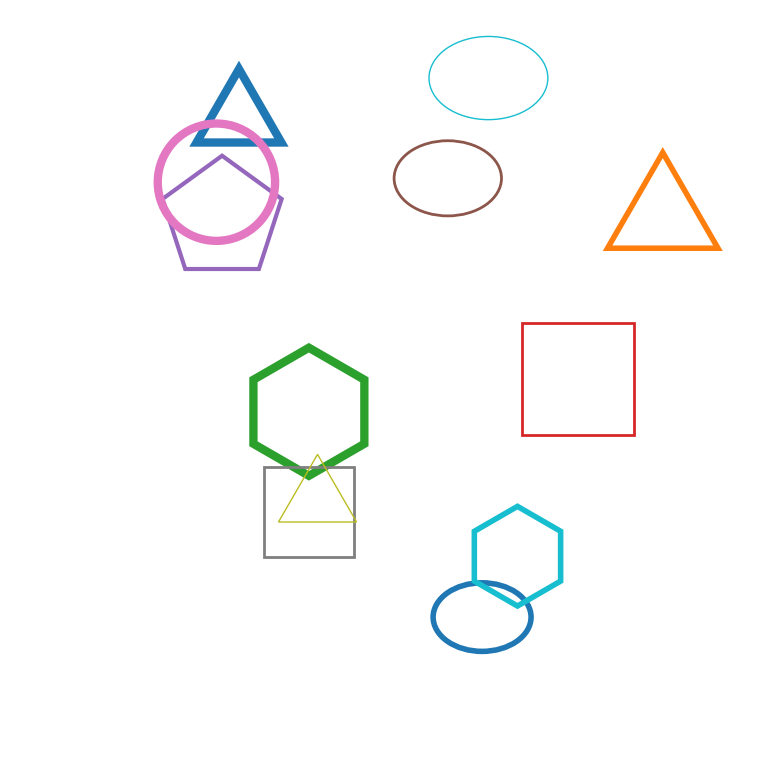[{"shape": "triangle", "thickness": 3, "radius": 0.32, "center": [0.31, 0.847]}, {"shape": "oval", "thickness": 2, "radius": 0.32, "center": [0.626, 0.199]}, {"shape": "triangle", "thickness": 2, "radius": 0.41, "center": [0.861, 0.719]}, {"shape": "hexagon", "thickness": 3, "radius": 0.42, "center": [0.401, 0.465]}, {"shape": "square", "thickness": 1, "radius": 0.36, "center": [0.751, 0.508]}, {"shape": "pentagon", "thickness": 1.5, "radius": 0.41, "center": [0.288, 0.716]}, {"shape": "oval", "thickness": 1, "radius": 0.35, "center": [0.582, 0.768]}, {"shape": "circle", "thickness": 3, "radius": 0.38, "center": [0.281, 0.763]}, {"shape": "square", "thickness": 1, "radius": 0.29, "center": [0.402, 0.335]}, {"shape": "triangle", "thickness": 0.5, "radius": 0.29, "center": [0.412, 0.351]}, {"shape": "hexagon", "thickness": 2, "radius": 0.32, "center": [0.672, 0.278]}, {"shape": "oval", "thickness": 0.5, "radius": 0.39, "center": [0.634, 0.899]}]